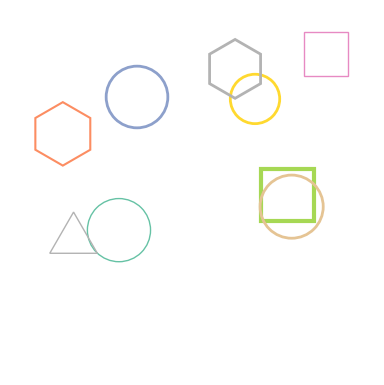[{"shape": "circle", "thickness": 1, "radius": 0.41, "center": [0.309, 0.402]}, {"shape": "hexagon", "thickness": 1.5, "radius": 0.41, "center": [0.163, 0.652]}, {"shape": "circle", "thickness": 2, "radius": 0.4, "center": [0.356, 0.748]}, {"shape": "square", "thickness": 1, "radius": 0.29, "center": [0.846, 0.859]}, {"shape": "square", "thickness": 3, "radius": 0.34, "center": [0.746, 0.494]}, {"shape": "circle", "thickness": 2, "radius": 0.32, "center": [0.662, 0.743]}, {"shape": "circle", "thickness": 2, "radius": 0.41, "center": [0.758, 0.463]}, {"shape": "hexagon", "thickness": 2, "radius": 0.38, "center": [0.611, 0.821]}, {"shape": "triangle", "thickness": 1, "radius": 0.36, "center": [0.191, 0.378]}]